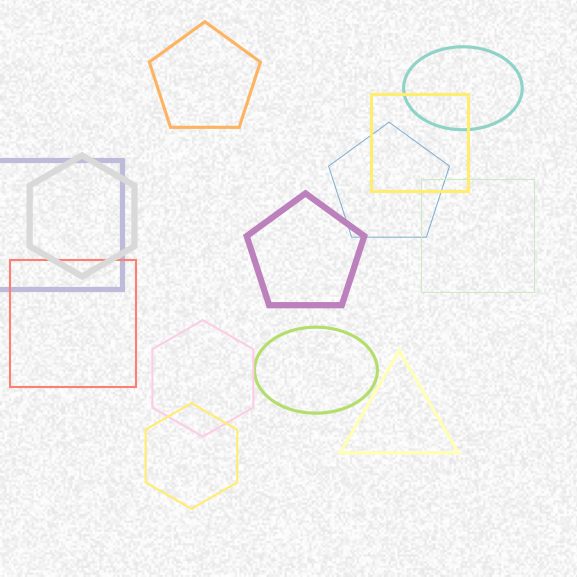[{"shape": "oval", "thickness": 1.5, "radius": 0.51, "center": [0.802, 0.846]}, {"shape": "triangle", "thickness": 1.5, "radius": 0.59, "center": [0.691, 0.274]}, {"shape": "square", "thickness": 2.5, "radius": 0.56, "center": [0.1, 0.611]}, {"shape": "square", "thickness": 1, "radius": 0.55, "center": [0.126, 0.439]}, {"shape": "pentagon", "thickness": 0.5, "radius": 0.55, "center": [0.674, 0.677]}, {"shape": "pentagon", "thickness": 1.5, "radius": 0.51, "center": [0.355, 0.86]}, {"shape": "oval", "thickness": 1.5, "radius": 0.53, "center": [0.547, 0.358]}, {"shape": "hexagon", "thickness": 1, "radius": 0.5, "center": [0.351, 0.344]}, {"shape": "hexagon", "thickness": 3, "radius": 0.52, "center": [0.142, 0.625]}, {"shape": "pentagon", "thickness": 3, "radius": 0.54, "center": [0.529, 0.557]}, {"shape": "square", "thickness": 0.5, "radius": 0.49, "center": [0.827, 0.591]}, {"shape": "square", "thickness": 1.5, "radius": 0.42, "center": [0.726, 0.752]}, {"shape": "hexagon", "thickness": 1, "radius": 0.46, "center": [0.332, 0.21]}]